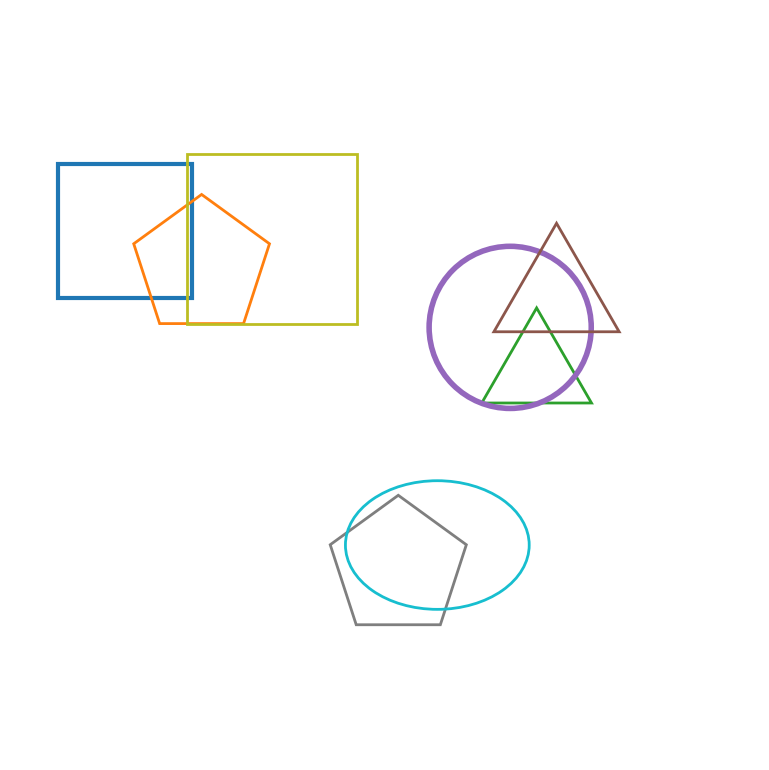[{"shape": "square", "thickness": 1.5, "radius": 0.44, "center": [0.163, 0.7]}, {"shape": "pentagon", "thickness": 1, "radius": 0.46, "center": [0.262, 0.655]}, {"shape": "triangle", "thickness": 1, "radius": 0.41, "center": [0.697, 0.518]}, {"shape": "circle", "thickness": 2, "radius": 0.53, "center": [0.663, 0.575]}, {"shape": "triangle", "thickness": 1, "radius": 0.47, "center": [0.723, 0.616]}, {"shape": "pentagon", "thickness": 1, "radius": 0.46, "center": [0.517, 0.264]}, {"shape": "square", "thickness": 1, "radius": 0.55, "center": [0.353, 0.69]}, {"shape": "oval", "thickness": 1, "radius": 0.6, "center": [0.568, 0.292]}]